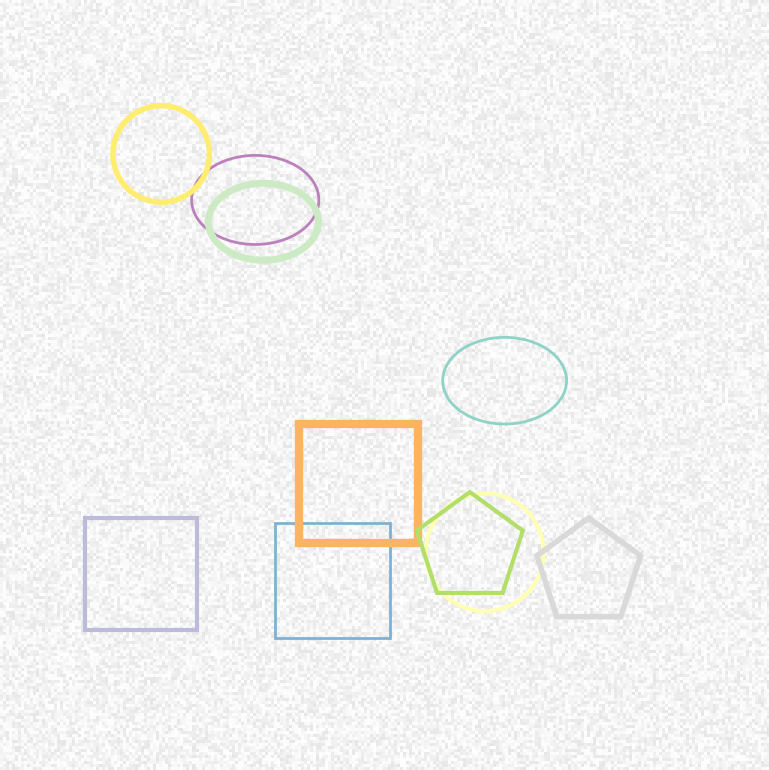[{"shape": "oval", "thickness": 1, "radius": 0.4, "center": [0.655, 0.506]}, {"shape": "circle", "thickness": 1.5, "radius": 0.38, "center": [0.63, 0.283]}, {"shape": "square", "thickness": 1.5, "radius": 0.36, "center": [0.184, 0.255]}, {"shape": "square", "thickness": 1, "radius": 0.37, "center": [0.431, 0.246]}, {"shape": "square", "thickness": 3, "radius": 0.39, "center": [0.465, 0.372]}, {"shape": "pentagon", "thickness": 1.5, "radius": 0.36, "center": [0.61, 0.289]}, {"shape": "pentagon", "thickness": 2, "radius": 0.35, "center": [0.765, 0.256]}, {"shape": "oval", "thickness": 1, "radius": 0.41, "center": [0.331, 0.74]}, {"shape": "oval", "thickness": 2.5, "radius": 0.36, "center": [0.342, 0.712]}, {"shape": "circle", "thickness": 2, "radius": 0.31, "center": [0.209, 0.8]}]